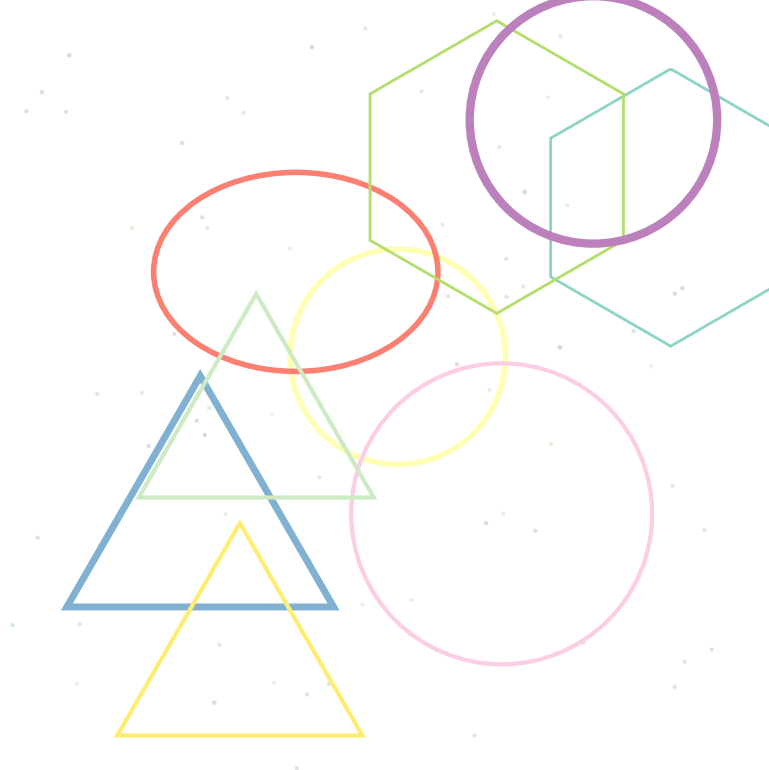[{"shape": "hexagon", "thickness": 1, "radius": 0.9, "center": [0.871, 0.73]}, {"shape": "circle", "thickness": 2, "radius": 0.7, "center": [0.517, 0.537]}, {"shape": "oval", "thickness": 2, "radius": 0.92, "center": [0.384, 0.647]}, {"shape": "triangle", "thickness": 2.5, "radius": 1.0, "center": [0.26, 0.312]}, {"shape": "hexagon", "thickness": 1, "radius": 0.95, "center": [0.645, 0.783]}, {"shape": "circle", "thickness": 1.5, "radius": 0.98, "center": [0.652, 0.333]}, {"shape": "circle", "thickness": 3, "radius": 0.8, "center": [0.771, 0.844]}, {"shape": "triangle", "thickness": 1.5, "radius": 0.88, "center": [0.333, 0.442]}, {"shape": "triangle", "thickness": 1.5, "radius": 0.92, "center": [0.311, 0.137]}]